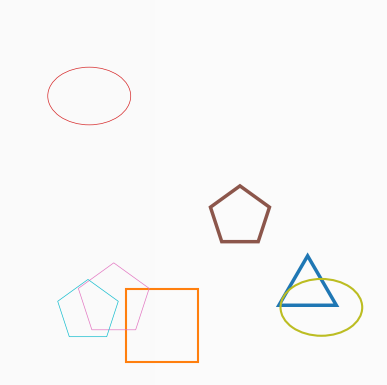[{"shape": "triangle", "thickness": 2.5, "radius": 0.43, "center": [0.794, 0.25]}, {"shape": "square", "thickness": 1.5, "radius": 0.47, "center": [0.418, 0.155]}, {"shape": "oval", "thickness": 0.5, "radius": 0.54, "center": [0.23, 0.751]}, {"shape": "pentagon", "thickness": 2.5, "radius": 0.4, "center": [0.619, 0.437]}, {"shape": "pentagon", "thickness": 0.5, "radius": 0.48, "center": [0.294, 0.221]}, {"shape": "oval", "thickness": 1.5, "radius": 0.53, "center": [0.829, 0.202]}, {"shape": "pentagon", "thickness": 0.5, "radius": 0.41, "center": [0.227, 0.192]}]